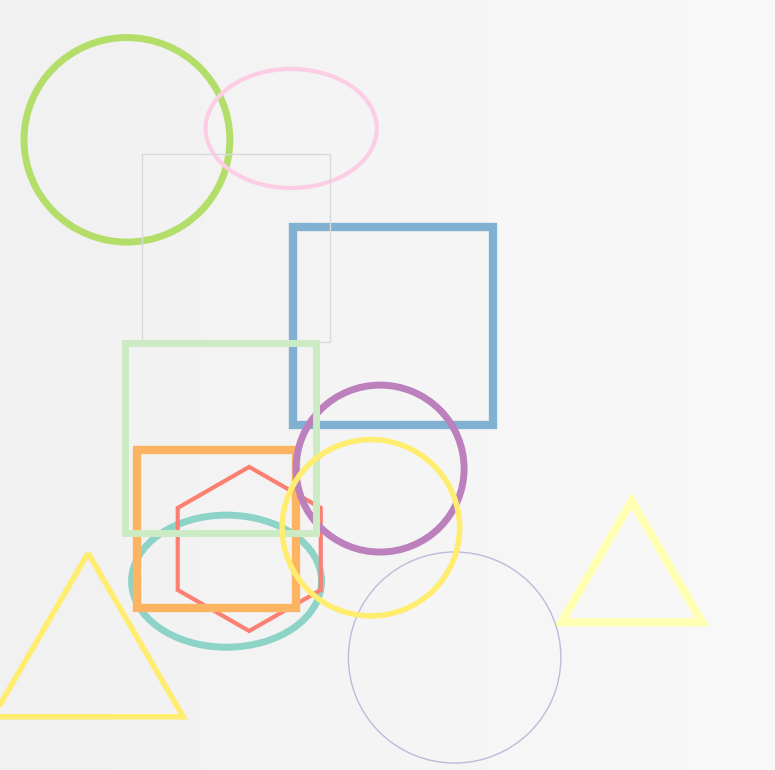[{"shape": "oval", "thickness": 2.5, "radius": 0.61, "center": [0.292, 0.245]}, {"shape": "triangle", "thickness": 3, "radius": 0.53, "center": [0.815, 0.244]}, {"shape": "circle", "thickness": 0.5, "radius": 0.69, "center": [0.587, 0.146]}, {"shape": "hexagon", "thickness": 1.5, "radius": 0.53, "center": [0.322, 0.287]}, {"shape": "square", "thickness": 3, "radius": 0.64, "center": [0.507, 0.577]}, {"shape": "square", "thickness": 3, "radius": 0.51, "center": [0.279, 0.312]}, {"shape": "circle", "thickness": 2.5, "radius": 0.66, "center": [0.164, 0.818]}, {"shape": "oval", "thickness": 1.5, "radius": 0.55, "center": [0.376, 0.833]}, {"shape": "square", "thickness": 0.5, "radius": 0.61, "center": [0.304, 0.678]}, {"shape": "circle", "thickness": 2.5, "radius": 0.54, "center": [0.49, 0.391]}, {"shape": "square", "thickness": 2.5, "radius": 0.62, "center": [0.284, 0.432]}, {"shape": "circle", "thickness": 2, "radius": 0.57, "center": [0.479, 0.315]}, {"shape": "triangle", "thickness": 2, "radius": 0.71, "center": [0.114, 0.14]}]